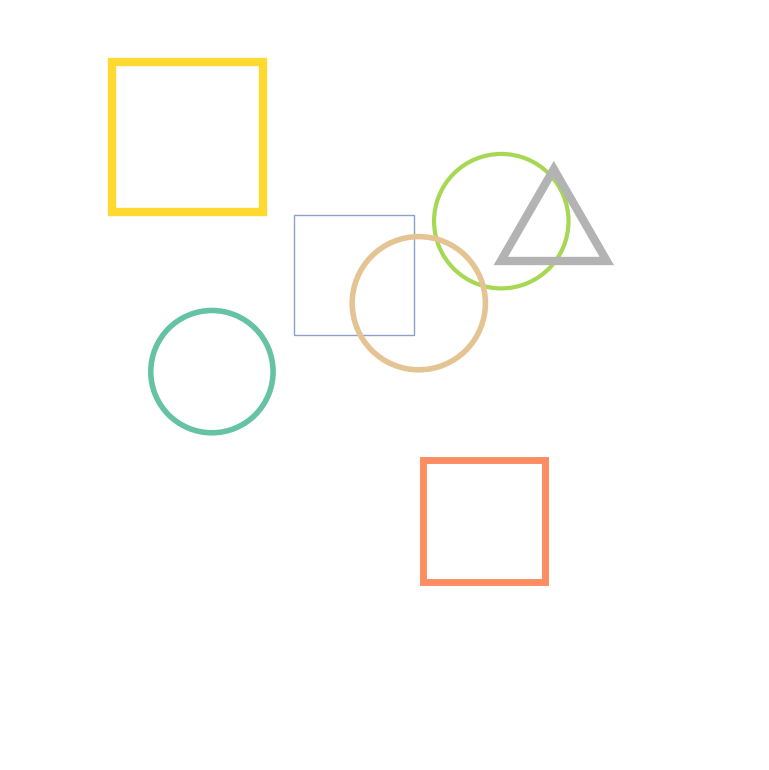[{"shape": "circle", "thickness": 2, "radius": 0.4, "center": [0.275, 0.517]}, {"shape": "square", "thickness": 2.5, "radius": 0.4, "center": [0.629, 0.323]}, {"shape": "square", "thickness": 0.5, "radius": 0.39, "center": [0.46, 0.643]}, {"shape": "circle", "thickness": 1.5, "radius": 0.44, "center": [0.651, 0.713]}, {"shape": "square", "thickness": 3, "radius": 0.49, "center": [0.243, 0.822]}, {"shape": "circle", "thickness": 2, "radius": 0.43, "center": [0.544, 0.606]}, {"shape": "triangle", "thickness": 3, "radius": 0.4, "center": [0.719, 0.701]}]